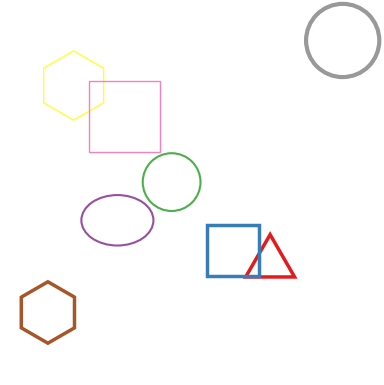[{"shape": "triangle", "thickness": 2.5, "radius": 0.37, "center": [0.702, 0.317]}, {"shape": "square", "thickness": 2.5, "radius": 0.33, "center": [0.606, 0.349]}, {"shape": "circle", "thickness": 1.5, "radius": 0.38, "center": [0.446, 0.527]}, {"shape": "oval", "thickness": 1.5, "radius": 0.47, "center": [0.305, 0.428]}, {"shape": "hexagon", "thickness": 1, "radius": 0.45, "center": [0.191, 0.778]}, {"shape": "hexagon", "thickness": 2.5, "radius": 0.4, "center": [0.124, 0.188]}, {"shape": "square", "thickness": 1, "radius": 0.46, "center": [0.324, 0.698]}, {"shape": "circle", "thickness": 3, "radius": 0.48, "center": [0.89, 0.895]}]